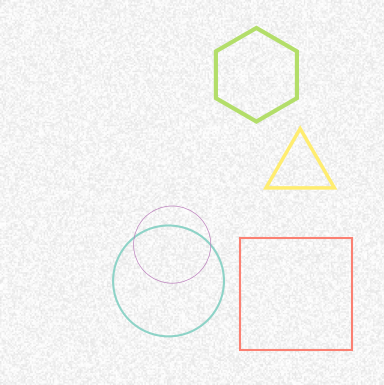[{"shape": "circle", "thickness": 1.5, "radius": 0.72, "center": [0.438, 0.27]}, {"shape": "square", "thickness": 1.5, "radius": 0.73, "center": [0.77, 0.235]}, {"shape": "hexagon", "thickness": 3, "radius": 0.61, "center": [0.666, 0.806]}, {"shape": "circle", "thickness": 0.5, "radius": 0.5, "center": [0.447, 0.365]}, {"shape": "triangle", "thickness": 2.5, "radius": 0.51, "center": [0.78, 0.563]}]